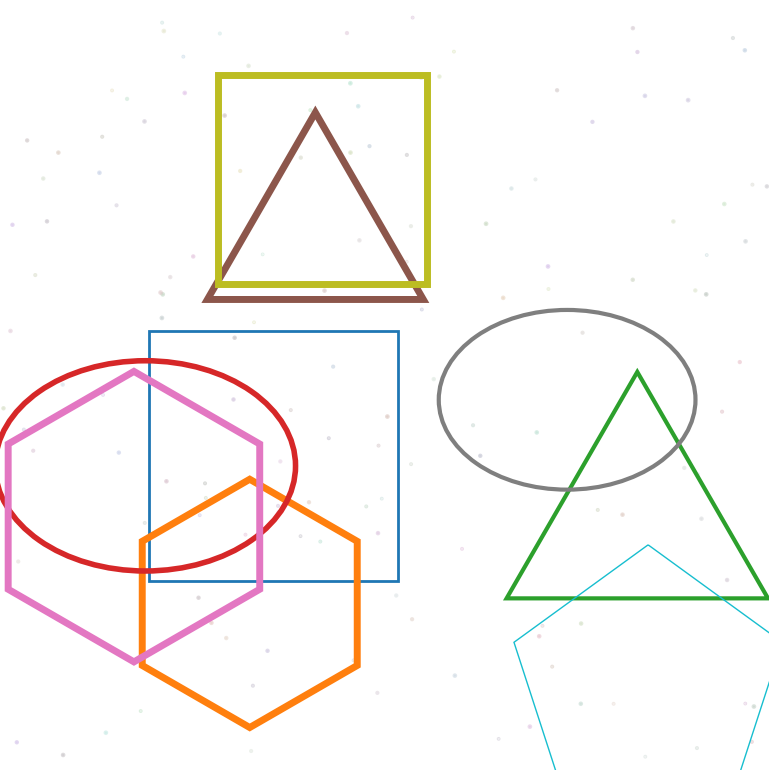[{"shape": "square", "thickness": 1, "radius": 0.81, "center": [0.355, 0.408]}, {"shape": "hexagon", "thickness": 2.5, "radius": 0.81, "center": [0.324, 0.216]}, {"shape": "triangle", "thickness": 1.5, "radius": 0.98, "center": [0.828, 0.321]}, {"shape": "oval", "thickness": 2, "radius": 0.98, "center": [0.189, 0.395]}, {"shape": "triangle", "thickness": 2.5, "radius": 0.81, "center": [0.41, 0.692]}, {"shape": "hexagon", "thickness": 2.5, "radius": 0.94, "center": [0.174, 0.329]}, {"shape": "oval", "thickness": 1.5, "radius": 0.83, "center": [0.737, 0.481]}, {"shape": "square", "thickness": 2.5, "radius": 0.68, "center": [0.419, 0.767]}, {"shape": "pentagon", "thickness": 0.5, "radius": 0.92, "center": [0.842, 0.109]}]